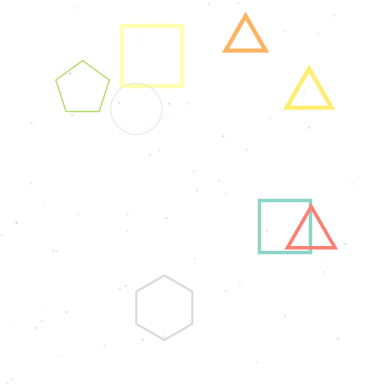[{"shape": "square", "thickness": 2.5, "radius": 0.34, "center": [0.739, 0.414]}, {"shape": "square", "thickness": 3, "radius": 0.39, "center": [0.395, 0.854]}, {"shape": "triangle", "thickness": 2.5, "radius": 0.36, "center": [0.808, 0.392]}, {"shape": "triangle", "thickness": 3, "radius": 0.3, "center": [0.638, 0.899]}, {"shape": "pentagon", "thickness": 1, "radius": 0.37, "center": [0.215, 0.769]}, {"shape": "hexagon", "thickness": 1.5, "radius": 0.42, "center": [0.427, 0.201]}, {"shape": "circle", "thickness": 0.5, "radius": 0.33, "center": [0.354, 0.717]}, {"shape": "triangle", "thickness": 3, "radius": 0.34, "center": [0.803, 0.754]}]